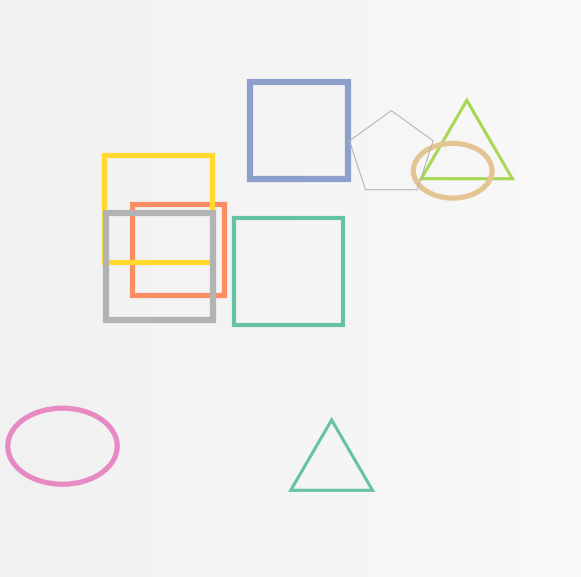[{"shape": "triangle", "thickness": 1.5, "radius": 0.41, "center": [0.571, 0.191]}, {"shape": "square", "thickness": 2, "radius": 0.46, "center": [0.496, 0.529]}, {"shape": "square", "thickness": 2.5, "radius": 0.39, "center": [0.307, 0.567]}, {"shape": "square", "thickness": 3, "radius": 0.42, "center": [0.515, 0.774]}, {"shape": "oval", "thickness": 2.5, "radius": 0.47, "center": [0.107, 0.226]}, {"shape": "triangle", "thickness": 1.5, "radius": 0.45, "center": [0.803, 0.735]}, {"shape": "square", "thickness": 2.5, "radius": 0.46, "center": [0.272, 0.639]}, {"shape": "oval", "thickness": 2.5, "radius": 0.34, "center": [0.779, 0.704]}, {"shape": "pentagon", "thickness": 0.5, "radius": 0.38, "center": [0.673, 0.732]}, {"shape": "square", "thickness": 3, "radius": 0.46, "center": [0.275, 0.538]}]